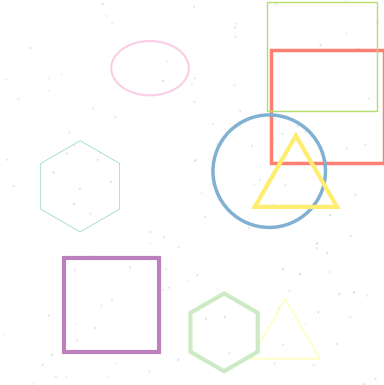[{"shape": "hexagon", "thickness": 0.5, "radius": 0.59, "center": [0.208, 0.516]}, {"shape": "triangle", "thickness": 1, "radius": 0.52, "center": [0.741, 0.12]}, {"shape": "square", "thickness": 2.5, "radius": 0.73, "center": [0.851, 0.724]}, {"shape": "circle", "thickness": 2.5, "radius": 0.73, "center": [0.699, 0.555]}, {"shape": "square", "thickness": 1, "radius": 0.71, "center": [0.836, 0.854]}, {"shape": "oval", "thickness": 1.5, "radius": 0.5, "center": [0.39, 0.823]}, {"shape": "square", "thickness": 3, "radius": 0.61, "center": [0.29, 0.207]}, {"shape": "hexagon", "thickness": 3, "radius": 0.5, "center": [0.582, 0.137]}, {"shape": "triangle", "thickness": 3, "radius": 0.62, "center": [0.768, 0.524]}]